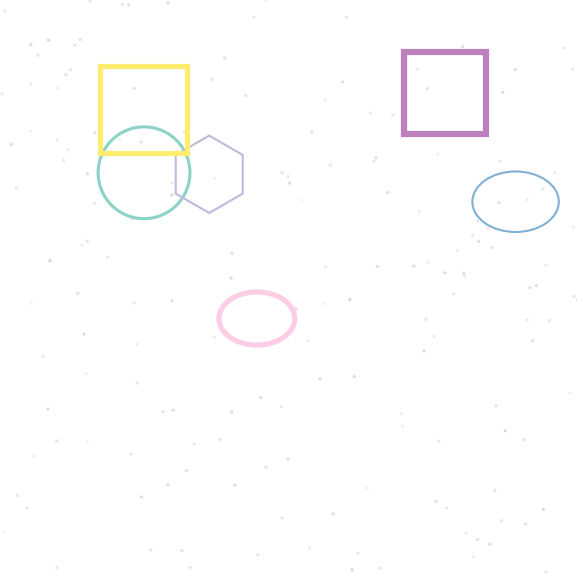[{"shape": "circle", "thickness": 1.5, "radius": 0.4, "center": [0.249, 0.7]}, {"shape": "hexagon", "thickness": 1, "radius": 0.33, "center": [0.362, 0.697]}, {"shape": "oval", "thickness": 1, "radius": 0.37, "center": [0.893, 0.65]}, {"shape": "oval", "thickness": 2.5, "radius": 0.33, "center": [0.445, 0.448]}, {"shape": "square", "thickness": 3, "radius": 0.35, "center": [0.77, 0.838]}, {"shape": "square", "thickness": 2.5, "radius": 0.38, "center": [0.249, 0.81]}]